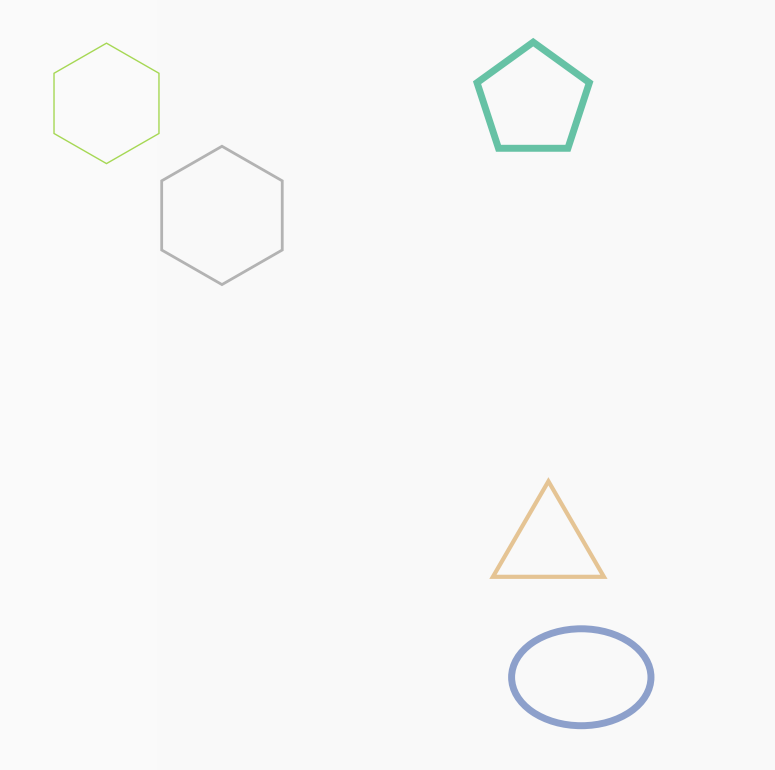[{"shape": "pentagon", "thickness": 2.5, "radius": 0.38, "center": [0.688, 0.869]}, {"shape": "oval", "thickness": 2.5, "radius": 0.45, "center": [0.75, 0.12]}, {"shape": "hexagon", "thickness": 0.5, "radius": 0.39, "center": [0.137, 0.866]}, {"shape": "triangle", "thickness": 1.5, "radius": 0.41, "center": [0.708, 0.292]}, {"shape": "hexagon", "thickness": 1, "radius": 0.45, "center": [0.286, 0.72]}]